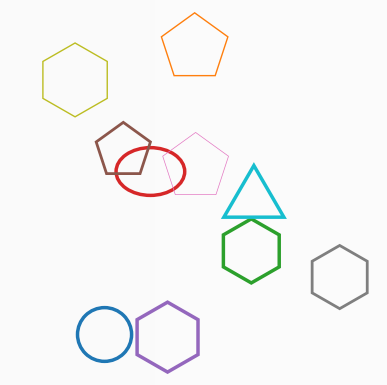[{"shape": "circle", "thickness": 2.5, "radius": 0.35, "center": [0.27, 0.131]}, {"shape": "pentagon", "thickness": 1, "radius": 0.45, "center": [0.502, 0.877]}, {"shape": "hexagon", "thickness": 2.5, "radius": 0.42, "center": [0.649, 0.348]}, {"shape": "oval", "thickness": 2.5, "radius": 0.44, "center": [0.388, 0.555]}, {"shape": "hexagon", "thickness": 2.5, "radius": 0.45, "center": [0.432, 0.124]}, {"shape": "pentagon", "thickness": 2, "radius": 0.37, "center": [0.318, 0.609]}, {"shape": "pentagon", "thickness": 0.5, "radius": 0.45, "center": [0.505, 0.567]}, {"shape": "hexagon", "thickness": 2, "radius": 0.41, "center": [0.877, 0.28]}, {"shape": "hexagon", "thickness": 1, "radius": 0.48, "center": [0.194, 0.792]}, {"shape": "triangle", "thickness": 2.5, "radius": 0.45, "center": [0.655, 0.481]}]